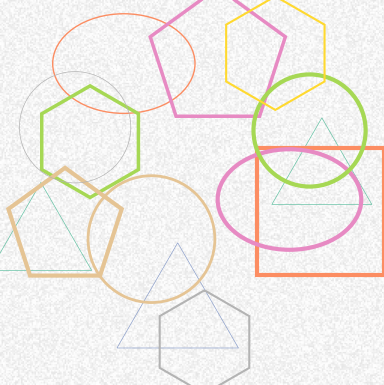[{"shape": "triangle", "thickness": 0.5, "radius": 0.76, "center": [0.106, 0.374]}, {"shape": "triangle", "thickness": 0.5, "radius": 0.75, "center": [0.836, 0.544]}, {"shape": "square", "thickness": 3, "radius": 0.82, "center": [0.833, 0.45]}, {"shape": "oval", "thickness": 1, "radius": 0.92, "center": [0.322, 0.835]}, {"shape": "triangle", "thickness": 0.5, "radius": 0.91, "center": [0.462, 0.187]}, {"shape": "pentagon", "thickness": 2.5, "radius": 0.92, "center": [0.566, 0.847]}, {"shape": "oval", "thickness": 3, "radius": 0.93, "center": [0.752, 0.482]}, {"shape": "hexagon", "thickness": 2.5, "radius": 0.72, "center": [0.234, 0.632]}, {"shape": "circle", "thickness": 3, "radius": 0.73, "center": [0.804, 0.661]}, {"shape": "hexagon", "thickness": 1.5, "radius": 0.74, "center": [0.715, 0.862]}, {"shape": "pentagon", "thickness": 3, "radius": 0.77, "center": [0.169, 0.409]}, {"shape": "circle", "thickness": 2, "radius": 0.82, "center": [0.393, 0.379]}, {"shape": "hexagon", "thickness": 1.5, "radius": 0.67, "center": [0.531, 0.112]}, {"shape": "circle", "thickness": 0.5, "radius": 0.72, "center": [0.195, 0.67]}]